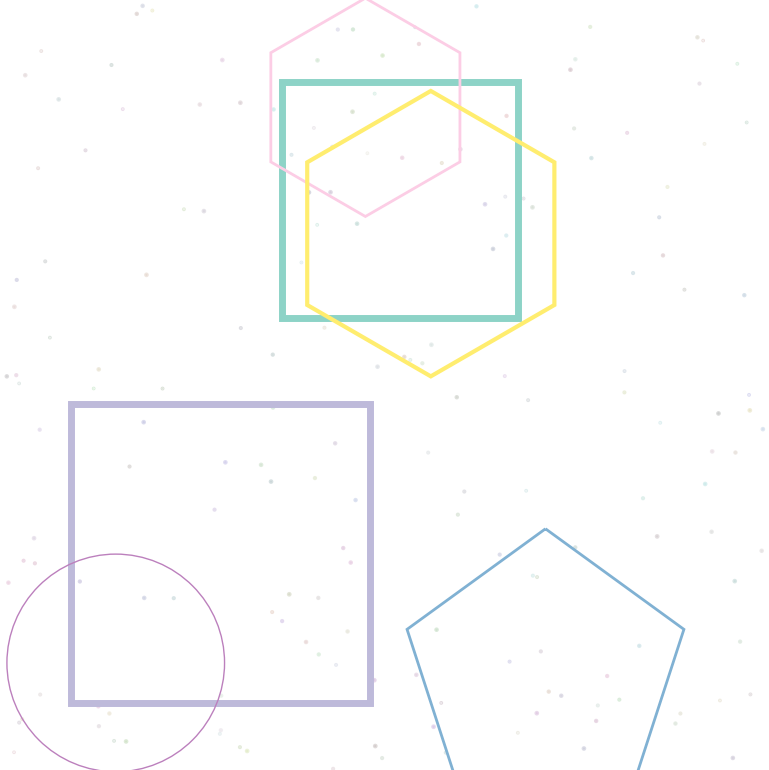[{"shape": "square", "thickness": 2.5, "radius": 0.76, "center": [0.519, 0.74]}, {"shape": "square", "thickness": 2.5, "radius": 0.97, "center": [0.286, 0.281]}, {"shape": "pentagon", "thickness": 1, "radius": 0.95, "center": [0.708, 0.124]}, {"shape": "hexagon", "thickness": 1, "radius": 0.71, "center": [0.475, 0.861]}, {"shape": "circle", "thickness": 0.5, "radius": 0.71, "center": [0.15, 0.139]}, {"shape": "hexagon", "thickness": 1.5, "radius": 0.93, "center": [0.559, 0.697]}]